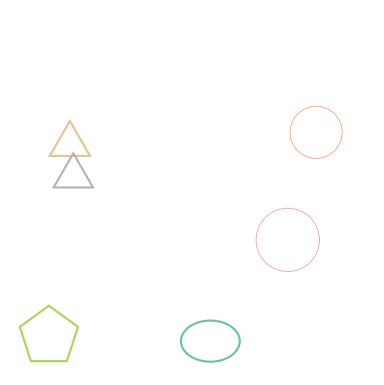[{"shape": "oval", "thickness": 1.5, "radius": 0.38, "center": [0.546, 0.114]}, {"shape": "circle", "thickness": 0.5, "radius": 0.34, "center": [0.821, 0.656]}, {"shape": "circle", "thickness": 0.5, "radius": 0.41, "center": [0.747, 0.377]}, {"shape": "pentagon", "thickness": 1.5, "radius": 0.4, "center": [0.127, 0.126]}, {"shape": "triangle", "thickness": 1.5, "radius": 0.3, "center": [0.182, 0.625]}, {"shape": "triangle", "thickness": 1.5, "radius": 0.3, "center": [0.191, 0.543]}]